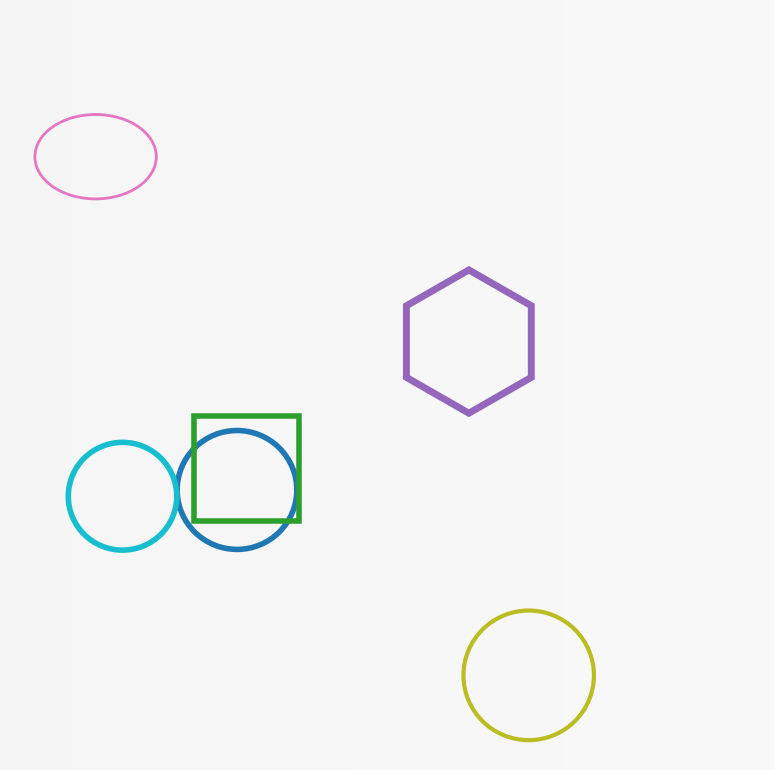[{"shape": "circle", "thickness": 2, "radius": 0.39, "center": [0.306, 0.364]}, {"shape": "square", "thickness": 2, "radius": 0.34, "center": [0.318, 0.392]}, {"shape": "hexagon", "thickness": 2.5, "radius": 0.47, "center": [0.605, 0.556]}, {"shape": "oval", "thickness": 1, "radius": 0.39, "center": [0.123, 0.796]}, {"shape": "circle", "thickness": 1.5, "radius": 0.42, "center": [0.682, 0.123]}, {"shape": "circle", "thickness": 2, "radius": 0.35, "center": [0.158, 0.356]}]